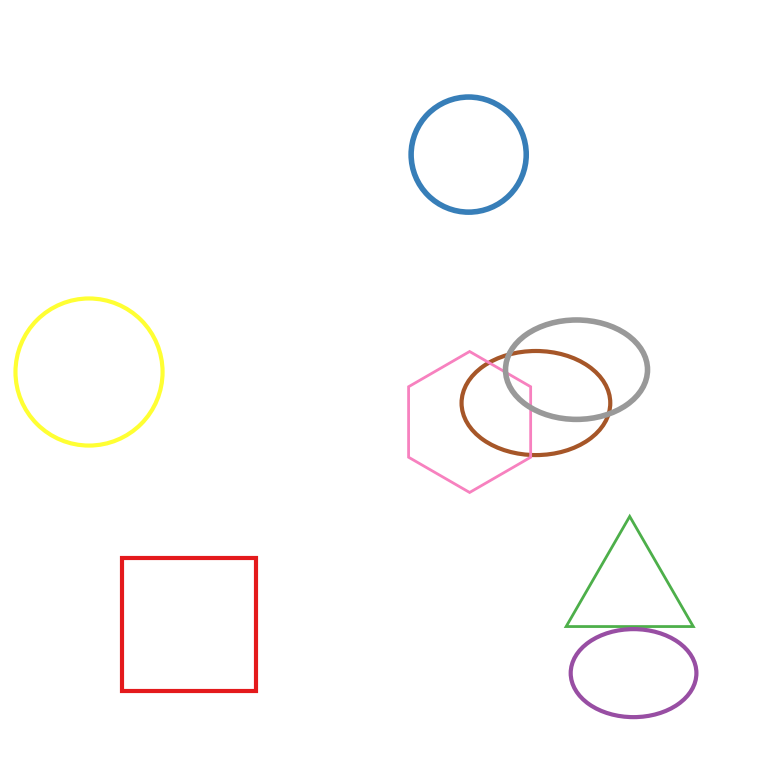[{"shape": "square", "thickness": 1.5, "radius": 0.43, "center": [0.245, 0.189]}, {"shape": "circle", "thickness": 2, "radius": 0.37, "center": [0.609, 0.799]}, {"shape": "triangle", "thickness": 1, "radius": 0.48, "center": [0.818, 0.234]}, {"shape": "oval", "thickness": 1.5, "radius": 0.41, "center": [0.823, 0.126]}, {"shape": "circle", "thickness": 1.5, "radius": 0.48, "center": [0.116, 0.517]}, {"shape": "oval", "thickness": 1.5, "radius": 0.48, "center": [0.696, 0.477]}, {"shape": "hexagon", "thickness": 1, "radius": 0.46, "center": [0.61, 0.452]}, {"shape": "oval", "thickness": 2, "radius": 0.46, "center": [0.749, 0.52]}]